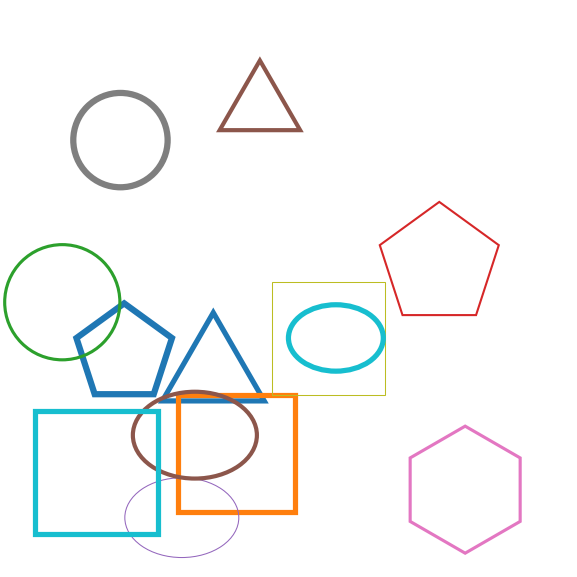[{"shape": "pentagon", "thickness": 3, "radius": 0.43, "center": [0.215, 0.387]}, {"shape": "triangle", "thickness": 2.5, "radius": 0.51, "center": [0.369, 0.356]}, {"shape": "square", "thickness": 2.5, "radius": 0.5, "center": [0.409, 0.214]}, {"shape": "circle", "thickness": 1.5, "radius": 0.5, "center": [0.108, 0.476]}, {"shape": "pentagon", "thickness": 1, "radius": 0.54, "center": [0.761, 0.541]}, {"shape": "oval", "thickness": 0.5, "radius": 0.49, "center": [0.315, 0.103]}, {"shape": "triangle", "thickness": 2, "radius": 0.4, "center": [0.45, 0.814]}, {"shape": "oval", "thickness": 2, "radius": 0.54, "center": [0.337, 0.246]}, {"shape": "hexagon", "thickness": 1.5, "radius": 0.55, "center": [0.805, 0.151]}, {"shape": "circle", "thickness": 3, "radius": 0.41, "center": [0.209, 0.757]}, {"shape": "square", "thickness": 0.5, "radius": 0.49, "center": [0.569, 0.413]}, {"shape": "oval", "thickness": 2.5, "radius": 0.41, "center": [0.582, 0.414]}, {"shape": "square", "thickness": 2.5, "radius": 0.53, "center": [0.167, 0.181]}]